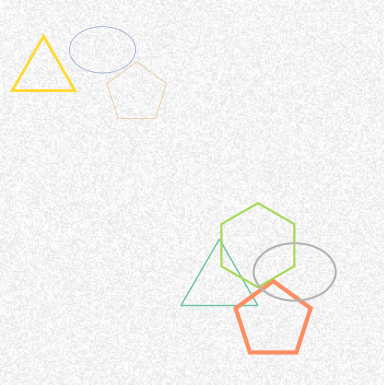[{"shape": "triangle", "thickness": 1, "radius": 0.58, "center": [0.57, 0.264]}, {"shape": "pentagon", "thickness": 3, "radius": 0.51, "center": [0.709, 0.168]}, {"shape": "oval", "thickness": 0.5, "radius": 0.43, "center": [0.266, 0.871]}, {"shape": "hexagon", "thickness": 1.5, "radius": 0.55, "center": [0.67, 0.363]}, {"shape": "triangle", "thickness": 2, "radius": 0.47, "center": [0.113, 0.812]}, {"shape": "pentagon", "thickness": 0.5, "radius": 0.41, "center": [0.355, 0.758]}, {"shape": "oval", "thickness": 1.5, "radius": 0.53, "center": [0.765, 0.294]}]